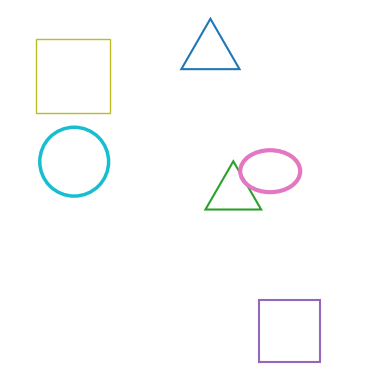[{"shape": "triangle", "thickness": 1.5, "radius": 0.44, "center": [0.547, 0.864]}, {"shape": "triangle", "thickness": 1.5, "radius": 0.42, "center": [0.606, 0.498]}, {"shape": "square", "thickness": 1.5, "radius": 0.4, "center": [0.752, 0.139]}, {"shape": "oval", "thickness": 3, "radius": 0.39, "center": [0.702, 0.555]}, {"shape": "square", "thickness": 1, "radius": 0.48, "center": [0.189, 0.803]}, {"shape": "circle", "thickness": 2.5, "radius": 0.45, "center": [0.193, 0.58]}]